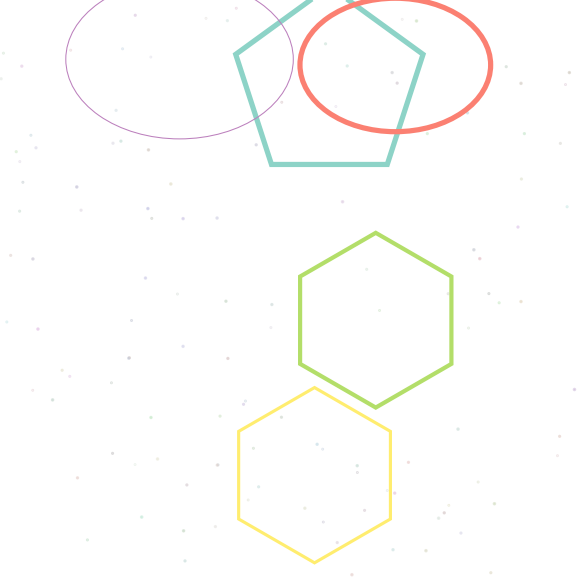[{"shape": "pentagon", "thickness": 2.5, "radius": 0.85, "center": [0.57, 0.852]}, {"shape": "oval", "thickness": 2.5, "radius": 0.83, "center": [0.685, 0.887]}, {"shape": "hexagon", "thickness": 2, "radius": 0.76, "center": [0.651, 0.445]}, {"shape": "oval", "thickness": 0.5, "radius": 0.98, "center": [0.311, 0.897]}, {"shape": "hexagon", "thickness": 1.5, "radius": 0.76, "center": [0.545, 0.176]}]